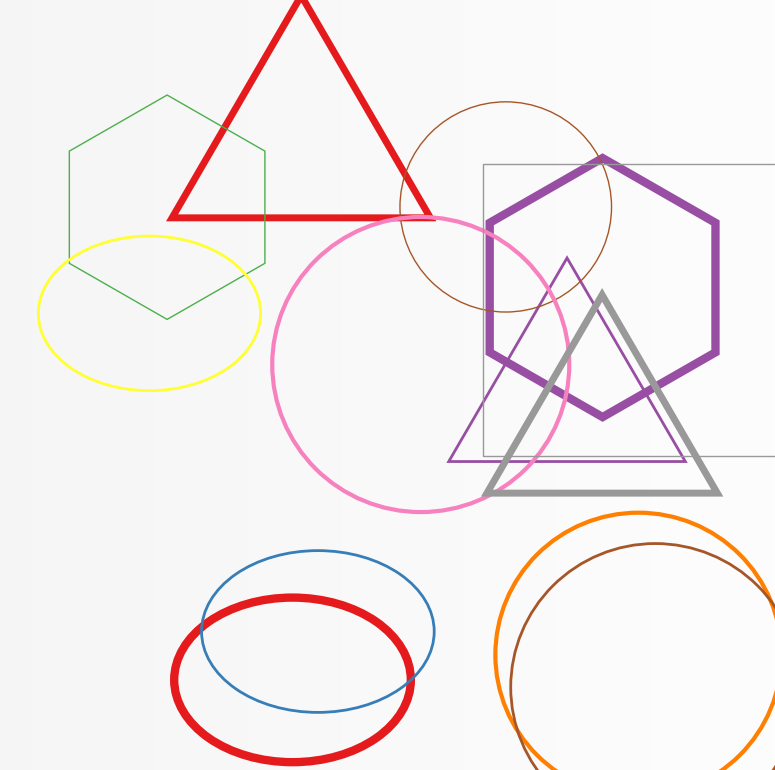[{"shape": "oval", "thickness": 3, "radius": 0.76, "center": [0.377, 0.117]}, {"shape": "triangle", "thickness": 2.5, "radius": 0.96, "center": [0.389, 0.813]}, {"shape": "oval", "thickness": 1, "radius": 0.75, "center": [0.41, 0.18]}, {"shape": "hexagon", "thickness": 0.5, "radius": 0.73, "center": [0.216, 0.731]}, {"shape": "triangle", "thickness": 1, "radius": 0.88, "center": [0.732, 0.489]}, {"shape": "hexagon", "thickness": 3, "radius": 0.84, "center": [0.778, 0.627]}, {"shape": "circle", "thickness": 1.5, "radius": 0.92, "center": [0.824, 0.15]}, {"shape": "oval", "thickness": 1, "radius": 0.72, "center": [0.193, 0.593]}, {"shape": "circle", "thickness": 1, "radius": 0.93, "center": [0.846, 0.108]}, {"shape": "circle", "thickness": 0.5, "radius": 0.68, "center": [0.653, 0.731]}, {"shape": "circle", "thickness": 1.5, "radius": 0.96, "center": [0.543, 0.527]}, {"shape": "triangle", "thickness": 2.5, "radius": 0.86, "center": [0.777, 0.445]}, {"shape": "square", "thickness": 0.5, "radius": 0.95, "center": [0.813, 0.597]}]